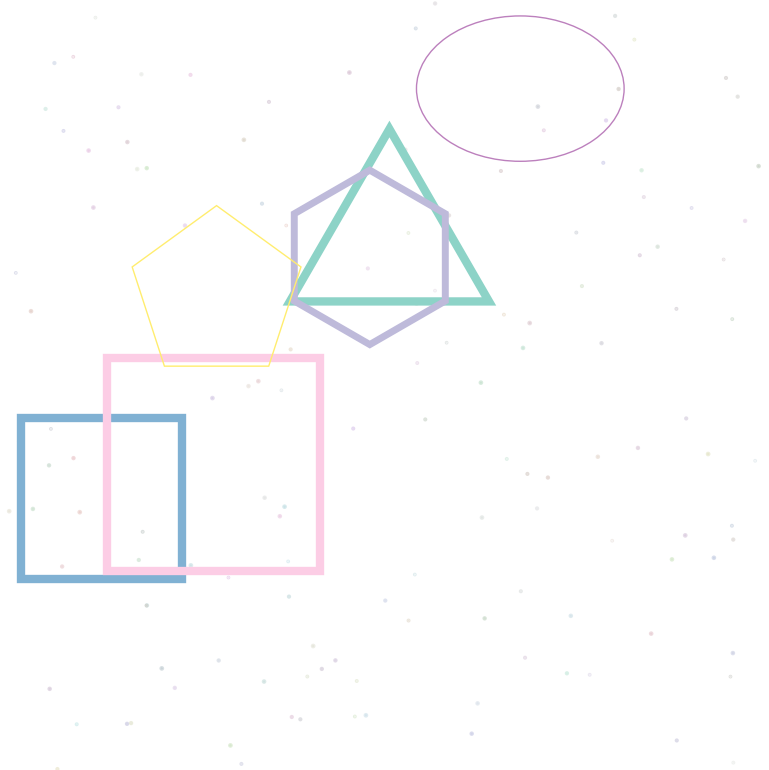[{"shape": "triangle", "thickness": 3, "radius": 0.75, "center": [0.506, 0.683]}, {"shape": "hexagon", "thickness": 2.5, "radius": 0.57, "center": [0.48, 0.666]}, {"shape": "square", "thickness": 3, "radius": 0.52, "center": [0.132, 0.352]}, {"shape": "square", "thickness": 3, "radius": 0.69, "center": [0.277, 0.397]}, {"shape": "oval", "thickness": 0.5, "radius": 0.67, "center": [0.676, 0.885]}, {"shape": "pentagon", "thickness": 0.5, "radius": 0.58, "center": [0.281, 0.618]}]